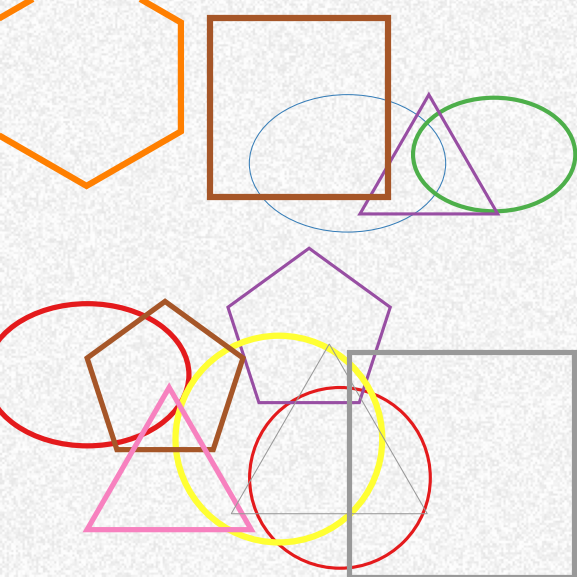[{"shape": "oval", "thickness": 2.5, "radius": 0.88, "center": [0.151, 0.35]}, {"shape": "circle", "thickness": 1.5, "radius": 0.78, "center": [0.589, 0.172]}, {"shape": "oval", "thickness": 0.5, "radius": 0.85, "center": [0.602, 0.716]}, {"shape": "oval", "thickness": 2, "radius": 0.7, "center": [0.856, 0.732]}, {"shape": "pentagon", "thickness": 1.5, "radius": 0.74, "center": [0.535, 0.421]}, {"shape": "triangle", "thickness": 1.5, "radius": 0.69, "center": [0.743, 0.698]}, {"shape": "hexagon", "thickness": 3, "radius": 0.94, "center": [0.15, 0.866]}, {"shape": "circle", "thickness": 3, "radius": 0.89, "center": [0.483, 0.239]}, {"shape": "pentagon", "thickness": 2.5, "radius": 0.71, "center": [0.286, 0.335]}, {"shape": "square", "thickness": 3, "radius": 0.77, "center": [0.518, 0.813]}, {"shape": "triangle", "thickness": 2.5, "radius": 0.82, "center": [0.293, 0.164]}, {"shape": "triangle", "thickness": 0.5, "radius": 0.98, "center": [0.57, 0.208]}, {"shape": "square", "thickness": 2.5, "radius": 0.98, "center": [0.8, 0.195]}]